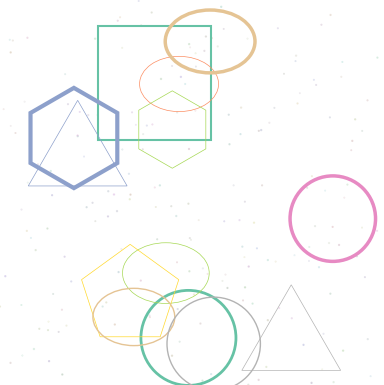[{"shape": "circle", "thickness": 2, "radius": 0.62, "center": [0.489, 0.122]}, {"shape": "square", "thickness": 1.5, "radius": 0.74, "center": [0.401, 0.785]}, {"shape": "oval", "thickness": 0.5, "radius": 0.51, "center": [0.465, 0.782]}, {"shape": "triangle", "thickness": 0.5, "radius": 0.74, "center": [0.202, 0.591]}, {"shape": "hexagon", "thickness": 3, "radius": 0.65, "center": [0.192, 0.642]}, {"shape": "circle", "thickness": 2.5, "radius": 0.56, "center": [0.864, 0.432]}, {"shape": "hexagon", "thickness": 0.5, "radius": 0.5, "center": [0.448, 0.664]}, {"shape": "oval", "thickness": 0.5, "radius": 0.56, "center": [0.431, 0.291]}, {"shape": "pentagon", "thickness": 0.5, "radius": 0.66, "center": [0.338, 0.233]}, {"shape": "oval", "thickness": 2.5, "radius": 0.58, "center": [0.546, 0.892]}, {"shape": "oval", "thickness": 1, "radius": 0.53, "center": [0.348, 0.177]}, {"shape": "triangle", "thickness": 0.5, "radius": 0.74, "center": [0.756, 0.112]}, {"shape": "circle", "thickness": 1, "radius": 0.61, "center": [0.555, 0.107]}]